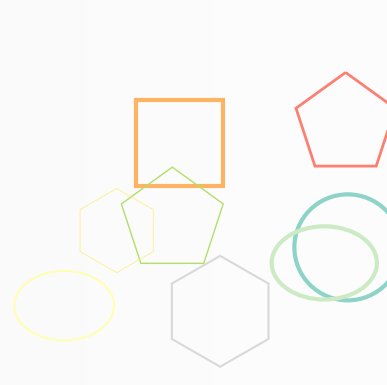[{"shape": "circle", "thickness": 3, "radius": 0.69, "center": [0.897, 0.358]}, {"shape": "oval", "thickness": 1.5, "radius": 0.64, "center": [0.166, 0.206]}, {"shape": "pentagon", "thickness": 2, "radius": 0.67, "center": [0.892, 0.677]}, {"shape": "square", "thickness": 3, "radius": 0.56, "center": [0.464, 0.628]}, {"shape": "pentagon", "thickness": 1, "radius": 0.69, "center": [0.445, 0.428]}, {"shape": "hexagon", "thickness": 1.5, "radius": 0.72, "center": [0.568, 0.191]}, {"shape": "oval", "thickness": 3, "radius": 0.68, "center": [0.837, 0.317]}, {"shape": "hexagon", "thickness": 0.5, "radius": 0.55, "center": [0.301, 0.401]}]